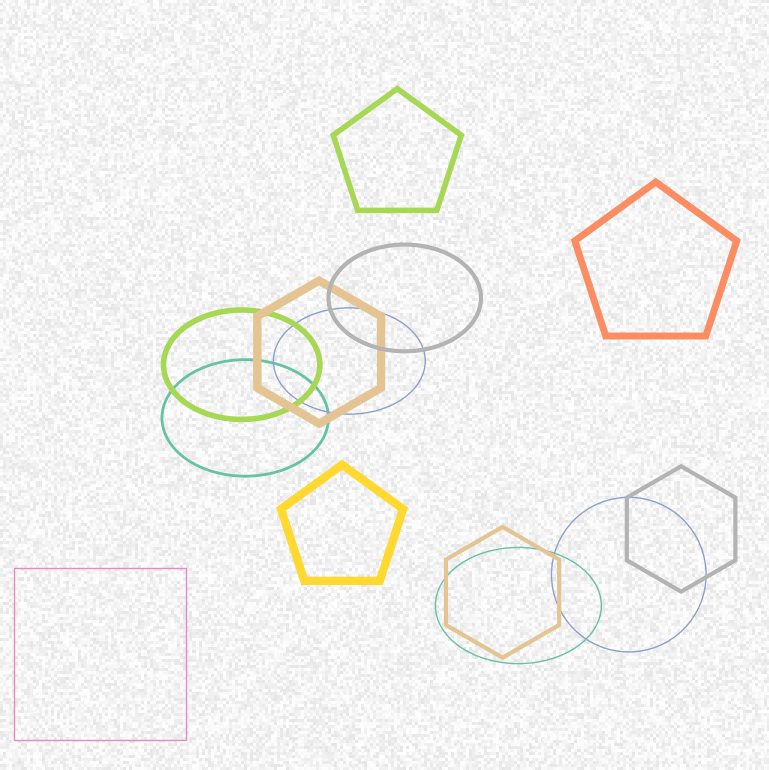[{"shape": "oval", "thickness": 1, "radius": 0.54, "center": [0.318, 0.457]}, {"shape": "oval", "thickness": 0.5, "radius": 0.54, "center": [0.673, 0.214]}, {"shape": "pentagon", "thickness": 2.5, "radius": 0.55, "center": [0.852, 0.653]}, {"shape": "oval", "thickness": 0.5, "radius": 0.49, "center": [0.454, 0.531]}, {"shape": "circle", "thickness": 0.5, "radius": 0.5, "center": [0.817, 0.254]}, {"shape": "square", "thickness": 0.5, "radius": 0.56, "center": [0.13, 0.15]}, {"shape": "oval", "thickness": 2, "radius": 0.51, "center": [0.314, 0.526]}, {"shape": "pentagon", "thickness": 2, "radius": 0.44, "center": [0.516, 0.797]}, {"shape": "pentagon", "thickness": 3, "radius": 0.42, "center": [0.444, 0.313]}, {"shape": "hexagon", "thickness": 3, "radius": 0.46, "center": [0.415, 0.543]}, {"shape": "hexagon", "thickness": 1.5, "radius": 0.42, "center": [0.653, 0.231]}, {"shape": "hexagon", "thickness": 1.5, "radius": 0.41, "center": [0.885, 0.313]}, {"shape": "oval", "thickness": 1.5, "radius": 0.5, "center": [0.526, 0.613]}]